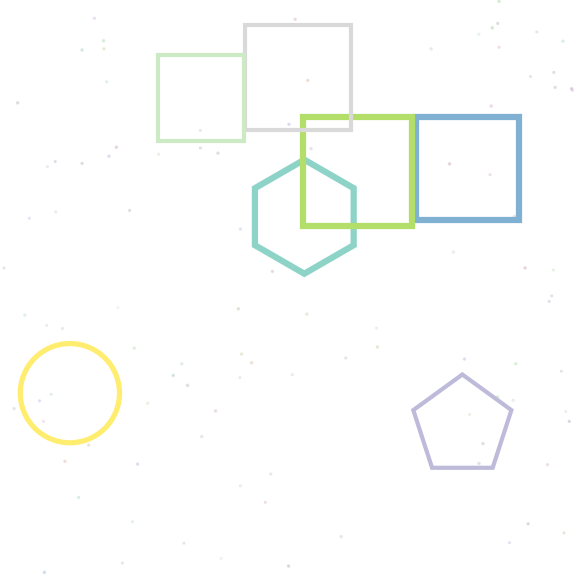[{"shape": "hexagon", "thickness": 3, "radius": 0.49, "center": [0.527, 0.624]}, {"shape": "pentagon", "thickness": 2, "radius": 0.45, "center": [0.801, 0.261]}, {"shape": "square", "thickness": 3, "radius": 0.45, "center": [0.809, 0.707]}, {"shape": "square", "thickness": 3, "radius": 0.47, "center": [0.618, 0.702]}, {"shape": "square", "thickness": 2, "radius": 0.46, "center": [0.516, 0.865]}, {"shape": "square", "thickness": 2, "radius": 0.37, "center": [0.348, 0.83]}, {"shape": "circle", "thickness": 2.5, "radius": 0.43, "center": [0.121, 0.318]}]